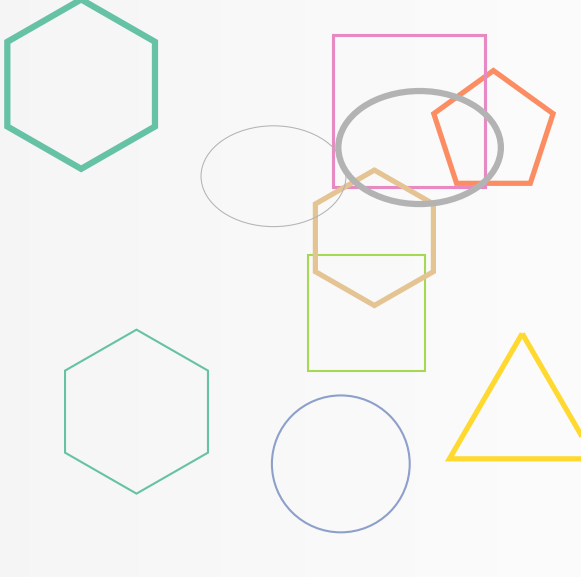[{"shape": "hexagon", "thickness": 3, "radius": 0.73, "center": [0.14, 0.853]}, {"shape": "hexagon", "thickness": 1, "radius": 0.71, "center": [0.235, 0.286]}, {"shape": "pentagon", "thickness": 2.5, "radius": 0.54, "center": [0.849, 0.769]}, {"shape": "circle", "thickness": 1, "radius": 0.59, "center": [0.586, 0.196]}, {"shape": "square", "thickness": 1.5, "radius": 0.66, "center": [0.704, 0.806]}, {"shape": "square", "thickness": 1, "radius": 0.5, "center": [0.631, 0.457]}, {"shape": "triangle", "thickness": 2.5, "radius": 0.72, "center": [0.898, 0.277]}, {"shape": "hexagon", "thickness": 2.5, "radius": 0.59, "center": [0.644, 0.587]}, {"shape": "oval", "thickness": 3, "radius": 0.7, "center": [0.722, 0.744]}, {"shape": "oval", "thickness": 0.5, "radius": 0.62, "center": [0.471, 0.694]}]